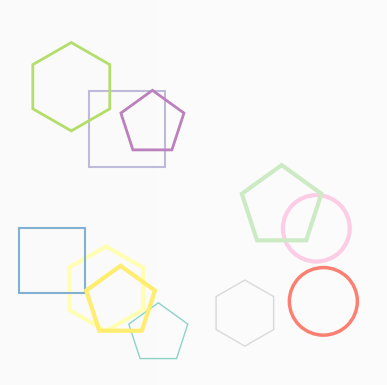[{"shape": "pentagon", "thickness": 1, "radius": 0.4, "center": [0.409, 0.133]}, {"shape": "hexagon", "thickness": 3, "radius": 0.55, "center": [0.274, 0.25]}, {"shape": "square", "thickness": 1.5, "radius": 0.49, "center": [0.328, 0.665]}, {"shape": "circle", "thickness": 2.5, "radius": 0.44, "center": [0.834, 0.217]}, {"shape": "square", "thickness": 1.5, "radius": 0.43, "center": [0.134, 0.323]}, {"shape": "hexagon", "thickness": 2, "radius": 0.57, "center": [0.184, 0.775]}, {"shape": "circle", "thickness": 3, "radius": 0.43, "center": [0.816, 0.407]}, {"shape": "hexagon", "thickness": 1, "radius": 0.43, "center": [0.632, 0.187]}, {"shape": "pentagon", "thickness": 2, "radius": 0.43, "center": [0.393, 0.68]}, {"shape": "pentagon", "thickness": 3, "radius": 0.54, "center": [0.727, 0.463]}, {"shape": "pentagon", "thickness": 3, "radius": 0.47, "center": [0.311, 0.216]}]